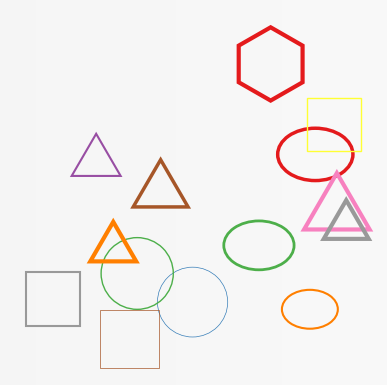[{"shape": "hexagon", "thickness": 3, "radius": 0.48, "center": [0.698, 0.834]}, {"shape": "oval", "thickness": 2.5, "radius": 0.49, "center": [0.814, 0.599]}, {"shape": "circle", "thickness": 0.5, "radius": 0.45, "center": [0.497, 0.215]}, {"shape": "oval", "thickness": 2, "radius": 0.45, "center": [0.668, 0.363]}, {"shape": "circle", "thickness": 1, "radius": 0.47, "center": [0.354, 0.29]}, {"shape": "triangle", "thickness": 1.5, "radius": 0.36, "center": [0.248, 0.58]}, {"shape": "oval", "thickness": 1.5, "radius": 0.36, "center": [0.8, 0.197]}, {"shape": "triangle", "thickness": 3, "radius": 0.34, "center": [0.292, 0.355]}, {"shape": "square", "thickness": 1, "radius": 0.35, "center": [0.862, 0.676]}, {"shape": "triangle", "thickness": 2.5, "radius": 0.41, "center": [0.415, 0.503]}, {"shape": "square", "thickness": 0.5, "radius": 0.38, "center": [0.335, 0.118]}, {"shape": "triangle", "thickness": 3, "radius": 0.49, "center": [0.869, 0.453]}, {"shape": "triangle", "thickness": 3, "radius": 0.33, "center": [0.893, 0.413]}, {"shape": "square", "thickness": 1.5, "radius": 0.35, "center": [0.137, 0.223]}]